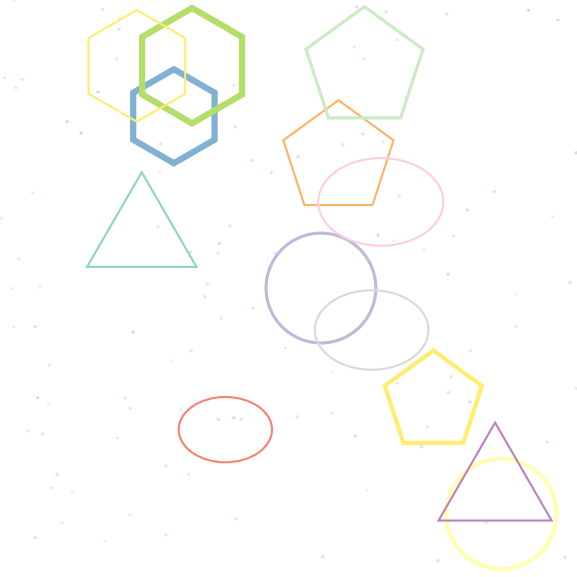[{"shape": "triangle", "thickness": 1, "radius": 0.55, "center": [0.245, 0.592]}, {"shape": "circle", "thickness": 2, "radius": 0.48, "center": [0.868, 0.109]}, {"shape": "circle", "thickness": 1.5, "radius": 0.48, "center": [0.556, 0.5]}, {"shape": "oval", "thickness": 1, "radius": 0.4, "center": [0.39, 0.255]}, {"shape": "hexagon", "thickness": 3, "radius": 0.41, "center": [0.301, 0.798]}, {"shape": "pentagon", "thickness": 1, "radius": 0.5, "center": [0.586, 0.725]}, {"shape": "hexagon", "thickness": 3, "radius": 0.5, "center": [0.333, 0.885]}, {"shape": "oval", "thickness": 1, "radius": 0.54, "center": [0.659, 0.649]}, {"shape": "oval", "thickness": 1, "radius": 0.49, "center": [0.644, 0.428]}, {"shape": "triangle", "thickness": 1, "radius": 0.57, "center": [0.857, 0.154]}, {"shape": "pentagon", "thickness": 1.5, "radius": 0.53, "center": [0.631, 0.881]}, {"shape": "hexagon", "thickness": 1, "radius": 0.48, "center": [0.237, 0.885]}, {"shape": "pentagon", "thickness": 2, "radius": 0.44, "center": [0.75, 0.304]}]